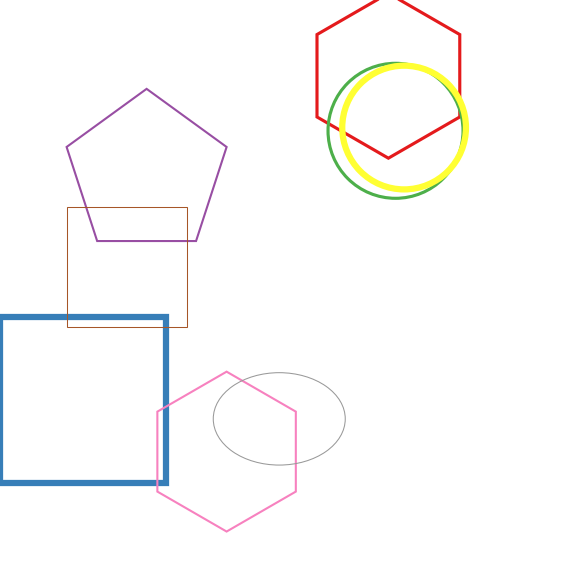[{"shape": "hexagon", "thickness": 1.5, "radius": 0.71, "center": [0.673, 0.868]}, {"shape": "square", "thickness": 3, "radius": 0.72, "center": [0.144, 0.307]}, {"shape": "circle", "thickness": 1.5, "radius": 0.58, "center": [0.685, 0.773]}, {"shape": "pentagon", "thickness": 1, "radius": 0.73, "center": [0.254, 0.7]}, {"shape": "circle", "thickness": 3, "radius": 0.54, "center": [0.7, 0.778]}, {"shape": "square", "thickness": 0.5, "radius": 0.52, "center": [0.219, 0.537]}, {"shape": "hexagon", "thickness": 1, "radius": 0.69, "center": [0.392, 0.217]}, {"shape": "oval", "thickness": 0.5, "radius": 0.57, "center": [0.484, 0.274]}]